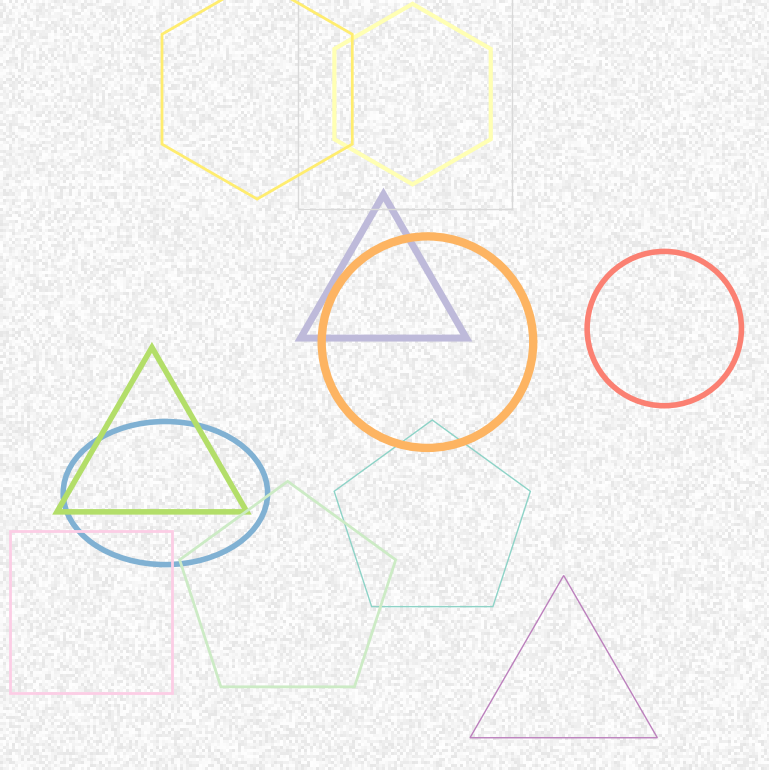[{"shape": "pentagon", "thickness": 0.5, "radius": 0.67, "center": [0.561, 0.321]}, {"shape": "hexagon", "thickness": 1.5, "radius": 0.59, "center": [0.536, 0.878]}, {"shape": "triangle", "thickness": 2.5, "radius": 0.62, "center": [0.498, 0.623]}, {"shape": "circle", "thickness": 2, "radius": 0.5, "center": [0.863, 0.573]}, {"shape": "oval", "thickness": 2, "radius": 0.66, "center": [0.215, 0.36]}, {"shape": "circle", "thickness": 3, "radius": 0.69, "center": [0.555, 0.556]}, {"shape": "triangle", "thickness": 2, "radius": 0.71, "center": [0.197, 0.406]}, {"shape": "square", "thickness": 1, "radius": 0.53, "center": [0.118, 0.205]}, {"shape": "square", "thickness": 0.5, "radius": 0.7, "center": [0.526, 0.867]}, {"shape": "triangle", "thickness": 0.5, "radius": 0.7, "center": [0.732, 0.112]}, {"shape": "pentagon", "thickness": 1, "radius": 0.74, "center": [0.374, 0.227]}, {"shape": "hexagon", "thickness": 1, "radius": 0.71, "center": [0.334, 0.884]}]